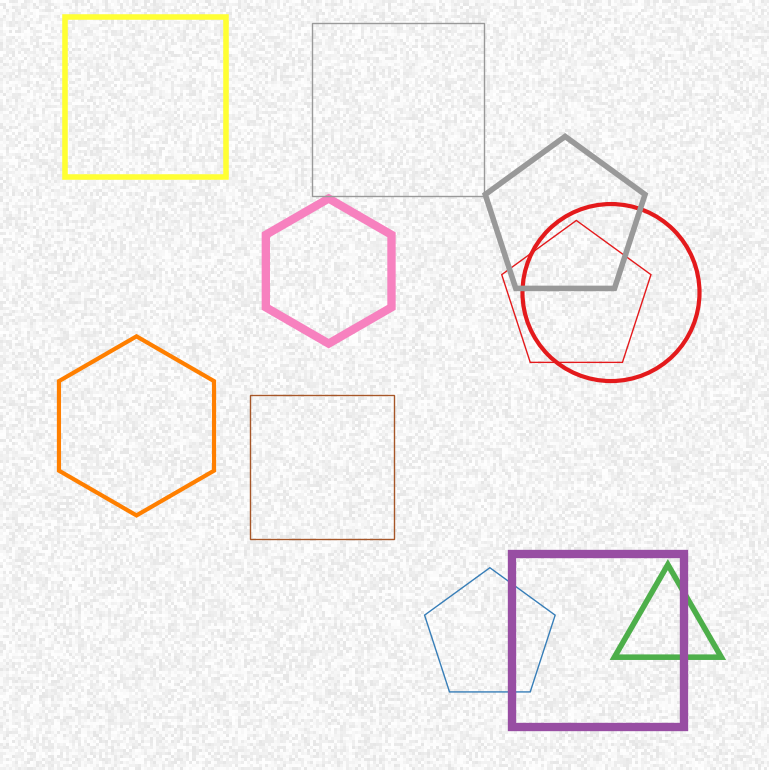[{"shape": "pentagon", "thickness": 0.5, "radius": 0.51, "center": [0.748, 0.612]}, {"shape": "circle", "thickness": 1.5, "radius": 0.57, "center": [0.793, 0.62]}, {"shape": "pentagon", "thickness": 0.5, "radius": 0.45, "center": [0.636, 0.174]}, {"shape": "triangle", "thickness": 2, "radius": 0.4, "center": [0.867, 0.187]}, {"shape": "square", "thickness": 3, "radius": 0.56, "center": [0.776, 0.168]}, {"shape": "hexagon", "thickness": 1.5, "radius": 0.58, "center": [0.177, 0.447]}, {"shape": "square", "thickness": 2, "radius": 0.52, "center": [0.189, 0.874]}, {"shape": "square", "thickness": 0.5, "radius": 0.47, "center": [0.418, 0.394]}, {"shape": "hexagon", "thickness": 3, "radius": 0.47, "center": [0.427, 0.648]}, {"shape": "pentagon", "thickness": 2, "radius": 0.55, "center": [0.734, 0.714]}, {"shape": "square", "thickness": 0.5, "radius": 0.56, "center": [0.517, 0.858]}]